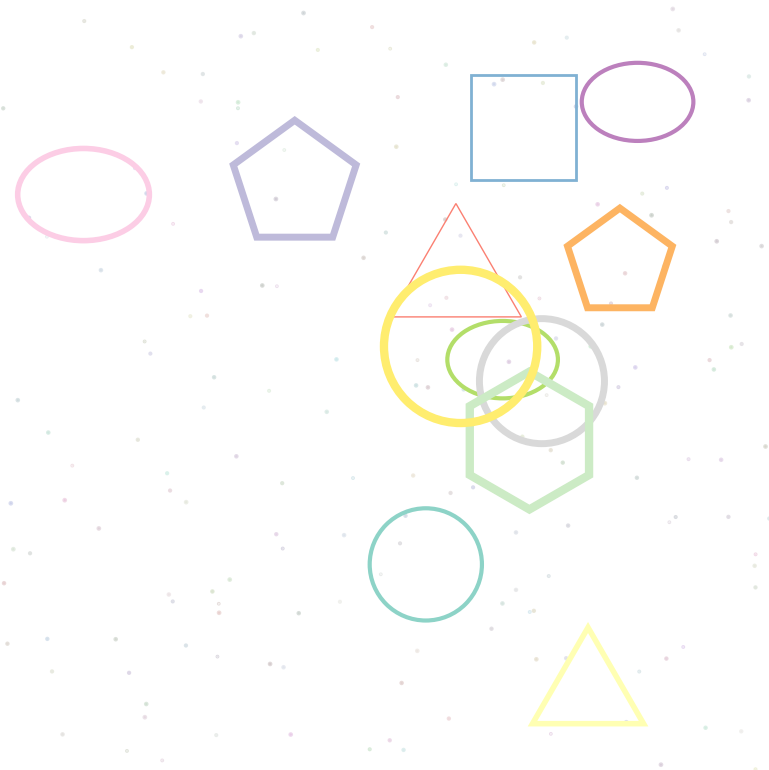[{"shape": "circle", "thickness": 1.5, "radius": 0.36, "center": [0.553, 0.267]}, {"shape": "triangle", "thickness": 2, "radius": 0.42, "center": [0.764, 0.102]}, {"shape": "pentagon", "thickness": 2.5, "radius": 0.42, "center": [0.383, 0.76]}, {"shape": "triangle", "thickness": 0.5, "radius": 0.49, "center": [0.592, 0.638]}, {"shape": "square", "thickness": 1, "radius": 0.34, "center": [0.68, 0.834]}, {"shape": "pentagon", "thickness": 2.5, "radius": 0.36, "center": [0.805, 0.658]}, {"shape": "oval", "thickness": 1.5, "radius": 0.36, "center": [0.653, 0.533]}, {"shape": "oval", "thickness": 2, "radius": 0.43, "center": [0.108, 0.747]}, {"shape": "circle", "thickness": 2.5, "radius": 0.41, "center": [0.704, 0.505]}, {"shape": "oval", "thickness": 1.5, "radius": 0.36, "center": [0.828, 0.868]}, {"shape": "hexagon", "thickness": 3, "radius": 0.45, "center": [0.688, 0.428]}, {"shape": "circle", "thickness": 3, "radius": 0.5, "center": [0.598, 0.55]}]